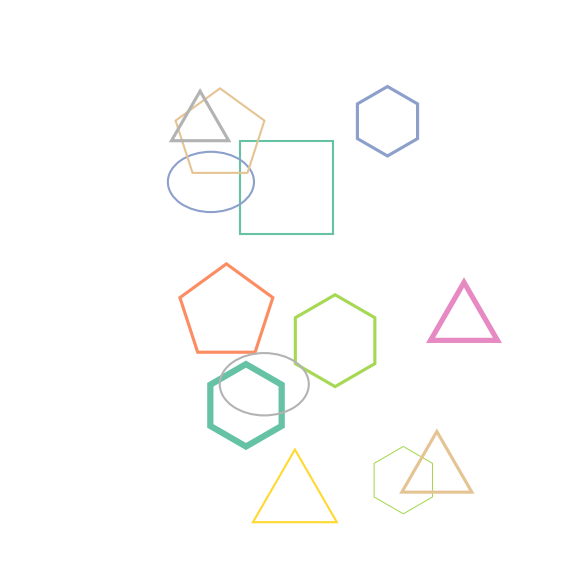[{"shape": "square", "thickness": 1, "radius": 0.4, "center": [0.496, 0.674]}, {"shape": "hexagon", "thickness": 3, "radius": 0.36, "center": [0.426, 0.297]}, {"shape": "pentagon", "thickness": 1.5, "radius": 0.42, "center": [0.392, 0.458]}, {"shape": "hexagon", "thickness": 1.5, "radius": 0.3, "center": [0.671, 0.789]}, {"shape": "oval", "thickness": 1, "radius": 0.37, "center": [0.365, 0.684]}, {"shape": "triangle", "thickness": 2.5, "radius": 0.33, "center": [0.803, 0.443]}, {"shape": "hexagon", "thickness": 1.5, "radius": 0.4, "center": [0.58, 0.409]}, {"shape": "hexagon", "thickness": 0.5, "radius": 0.29, "center": [0.698, 0.168]}, {"shape": "triangle", "thickness": 1, "radius": 0.42, "center": [0.511, 0.137]}, {"shape": "pentagon", "thickness": 1, "radius": 0.4, "center": [0.381, 0.765]}, {"shape": "triangle", "thickness": 1.5, "radius": 0.35, "center": [0.756, 0.182]}, {"shape": "triangle", "thickness": 1.5, "radius": 0.29, "center": [0.346, 0.784]}, {"shape": "oval", "thickness": 1, "radius": 0.39, "center": [0.458, 0.334]}]